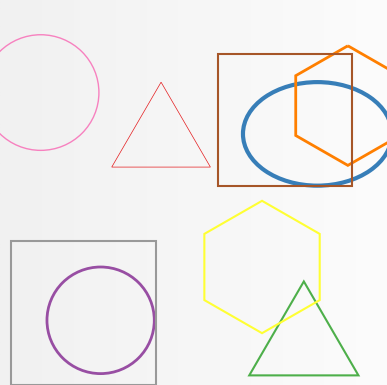[{"shape": "triangle", "thickness": 0.5, "radius": 0.74, "center": [0.416, 0.64]}, {"shape": "oval", "thickness": 3, "radius": 0.96, "center": [0.819, 0.652]}, {"shape": "triangle", "thickness": 1.5, "radius": 0.81, "center": [0.784, 0.106]}, {"shape": "circle", "thickness": 2, "radius": 0.69, "center": [0.26, 0.168]}, {"shape": "hexagon", "thickness": 2, "radius": 0.78, "center": [0.898, 0.726]}, {"shape": "hexagon", "thickness": 1.5, "radius": 0.86, "center": [0.676, 0.306]}, {"shape": "square", "thickness": 1.5, "radius": 0.86, "center": [0.735, 0.689]}, {"shape": "circle", "thickness": 1, "radius": 0.75, "center": [0.105, 0.76]}, {"shape": "square", "thickness": 1.5, "radius": 0.94, "center": [0.215, 0.187]}]